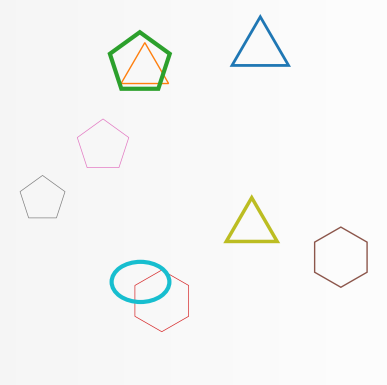[{"shape": "triangle", "thickness": 2, "radius": 0.42, "center": [0.672, 0.872]}, {"shape": "triangle", "thickness": 1, "radius": 0.35, "center": [0.374, 0.818]}, {"shape": "pentagon", "thickness": 3, "radius": 0.41, "center": [0.361, 0.835]}, {"shape": "hexagon", "thickness": 0.5, "radius": 0.4, "center": [0.417, 0.219]}, {"shape": "hexagon", "thickness": 1, "radius": 0.39, "center": [0.88, 0.332]}, {"shape": "pentagon", "thickness": 0.5, "radius": 0.35, "center": [0.266, 0.621]}, {"shape": "pentagon", "thickness": 0.5, "radius": 0.3, "center": [0.11, 0.483]}, {"shape": "triangle", "thickness": 2.5, "radius": 0.38, "center": [0.65, 0.411]}, {"shape": "oval", "thickness": 3, "radius": 0.37, "center": [0.363, 0.268]}]